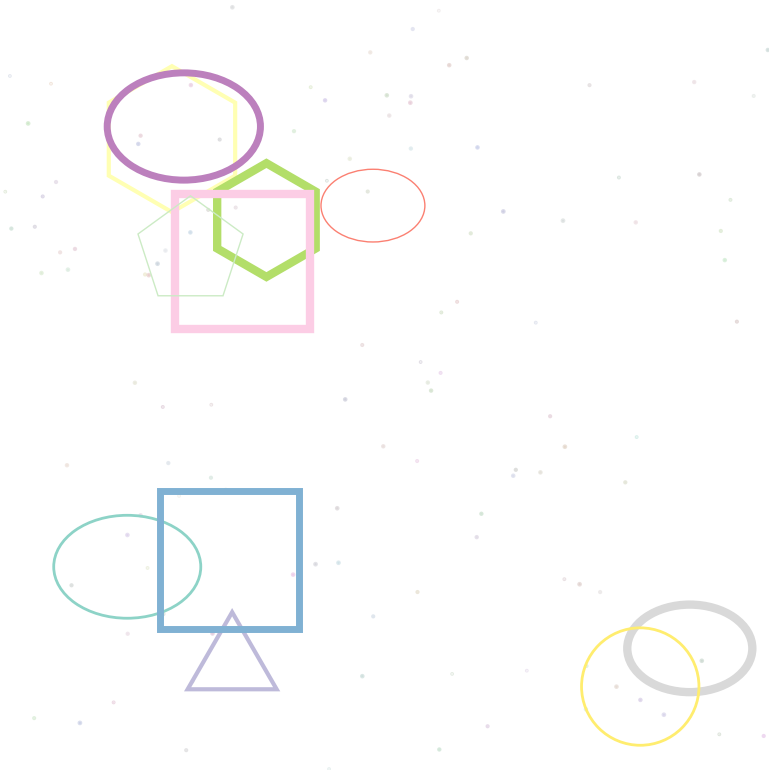[{"shape": "oval", "thickness": 1, "radius": 0.48, "center": [0.165, 0.264]}, {"shape": "hexagon", "thickness": 1.5, "radius": 0.47, "center": [0.223, 0.819]}, {"shape": "triangle", "thickness": 1.5, "radius": 0.33, "center": [0.301, 0.138]}, {"shape": "oval", "thickness": 0.5, "radius": 0.34, "center": [0.484, 0.733]}, {"shape": "square", "thickness": 2.5, "radius": 0.45, "center": [0.298, 0.273]}, {"shape": "hexagon", "thickness": 3, "radius": 0.37, "center": [0.346, 0.714]}, {"shape": "square", "thickness": 3, "radius": 0.44, "center": [0.315, 0.66]}, {"shape": "oval", "thickness": 3, "radius": 0.41, "center": [0.896, 0.158]}, {"shape": "oval", "thickness": 2.5, "radius": 0.5, "center": [0.239, 0.836]}, {"shape": "pentagon", "thickness": 0.5, "radius": 0.36, "center": [0.247, 0.674]}, {"shape": "circle", "thickness": 1, "radius": 0.38, "center": [0.831, 0.108]}]